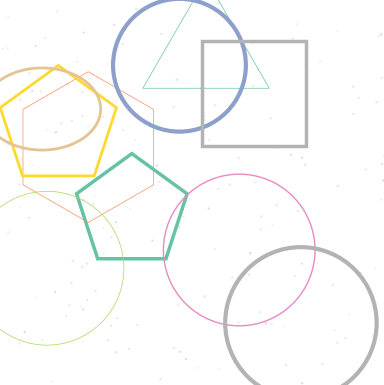[{"shape": "pentagon", "thickness": 2.5, "radius": 0.75, "center": [0.342, 0.45]}, {"shape": "triangle", "thickness": 0.5, "radius": 0.95, "center": [0.535, 0.866]}, {"shape": "hexagon", "thickness": 0.5, "radius": 0.98, "center": [0.229, 0.618]}, {"shape": "circle", "thickness": 3, "radius": 0.86, "center": [0.466, 0.831]}, {"shape": "circle", "thickness": 1, "radius": 0.98, "center": [0.621, 0.351]}, {"shape": "circle", "thickness": 0.5, "radius": 1.0, "center": [0.122, 0.303]}, {"shape": "pentagon", "thickness": 2, "radius": 0.79, "center": [0.152, 0.671]}, {"shape": "oval", "thickness": 2, "radius": 0.76, "center": [0.109, 0.717]}, {"shape": "square", "thickness": 2.5, "radius": 0.68, "center": [0.659, 0.758]}, {"shape": "circle", "thickness": 3, "radius": 0.98, "center": [0.782, 0.161]}]